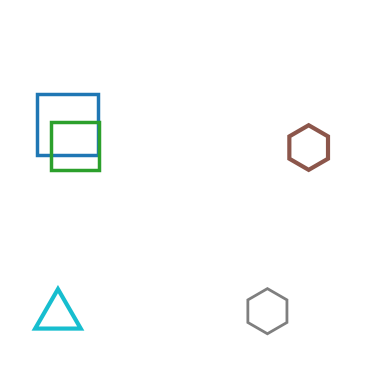[{"shape": "square", "thickness": 2.5, "radius": 0.4, "center": [0.174, 0.678]}, {"shape": "square", "thickness": 2.5, "radius": 0.31, "center": [0.195, 0.62]}, {"shape": "hexagon", "thickness": 3, "radius": 0.29, "center": [0.802, 0.617]}, {"shape": "hexagon", "thickness": 2, "radius": 0.29, "center": [0.695, 0.192]}, {"shape": "triangle", "thickness": 3, "radius": 0.34, "center": [0.151, 0.181]}]